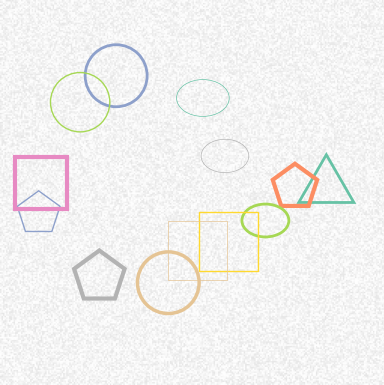[{"shape": "oval", "thickness": 0.5, "radius": 0.34, "center": [0.527, 0.745]}, {"shape": "triangle", "thickness": 2, "radius": 0.41, "center": [0.848, 0.515]}, {"shape": "pentagon", "thickness": 3, "radius": 0.3, "center": [0.766, 0.514]}, {"shape": "circle", "thickness": 2, "radius": 0.4, "center": [0.302, 0.803]}, {"shape": "pentagon", "thickness": 1, "radius": 0.29, "center": [0.1, 0.446]}, {"shape": "square", "thickness": 3, "radius": 0.34, "center": [0.107, 0.525]}, {"shape": "circle", "thickness": 1, "radius": 0.39, "center": [0.208, 0.735]}, {"shape": "oval", "thickness": 2, "radius": 0.31, "center": [0.689, 0.427]}, {"shape": "square", "thickness": 1, "radius": 0.38, "center": [0.593, 0.373]}, {"shape": "square", "thickness": 0.5, "radius": 0.38, "center": [0.513, 0.349]}, {"shape": "circle", "thickness": 2.5, "radius": 0.4, "center": [0.437, 0.266]}, {"shape": "pentagon", "thickness": 3, "radius": 0.34, "center": [0.258, 0.28]}, {"shape": "oval", "thickness": 0.5, "radius": 0.31, "center": [0.584, 0.595]}]